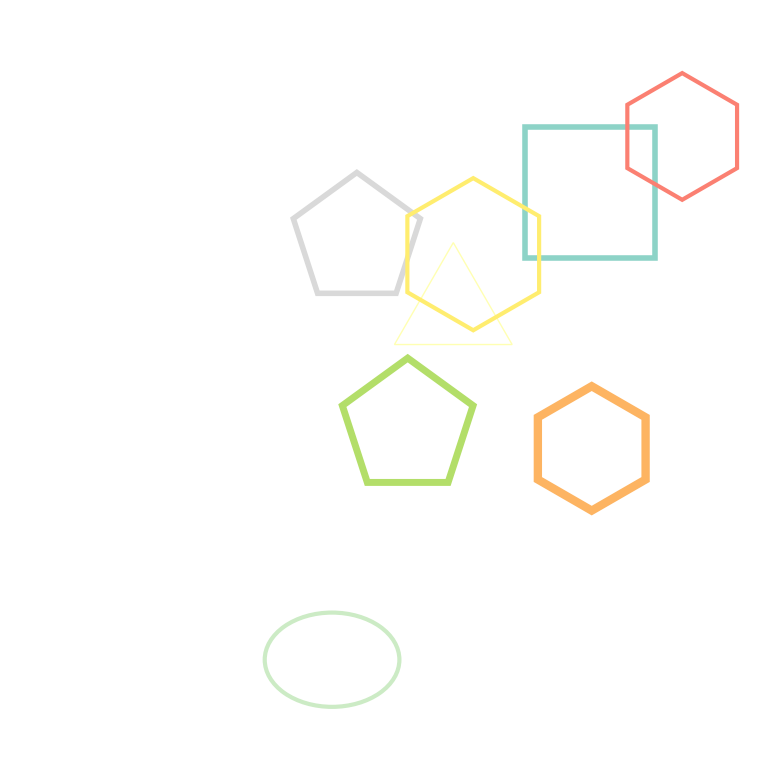[{"shape": "square", "thickness": 2, "radius": 0.42, "center": [0.766, 0.75]}, {"shape": "triangle", "thickness": 0.5, "radius": 0.44, "center": [0.589, 0.597]}, {"shape": "hexagon", "thickness": 1.5, "radius": 0.41, "center": [0.886, 0.823]}, {"shape": "hexagon", "thickness": 3, "radius": 0.4, "center": [0.768, 0.418]}, {"shape": "pentagon", "thickness": 2.5, "radius": 0.45, "center": [0.529, 0.446]}, {"shape": "pentagon", "thickness": 2, "radius": 0.43, "center": [0.463, 0.689]}, {"shape": "oval", "thickness": 1.5, "radius": 0.44, "center": [0.431, 0.143]}, {"shape": "hexagon", "thickness": 1.5, "radius": 0.49, "center": [0.615, 0.67]}]